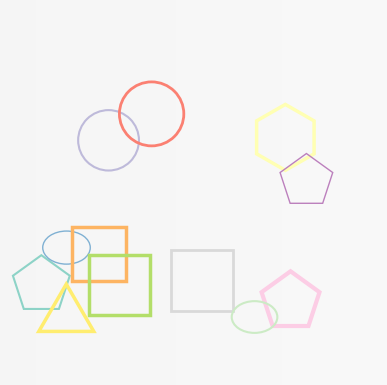[{"shape": "pentagon", "thickness": 1.5, "radius": 0.39, "center": [0.107, 0.26]}, {"shape": "hexagon", "thickness": 2.5, "radius": 0.43, "center": [0.736, 0.643]}, {"shape": "circle", "thickness": 1.5, "radius": 0.39, "center": [0.28, 0.636]}, {"shape": "circle", "thickness": 2, "radius": 0.42, "center": [0.391, 0.704]}, {"shape": "oval", "thickness": 1, "radius": 0.31, "center": [0.172, 0.357]}, {"shape": "square", "thickness": 2.5, "radius": 0.35, "center": [0.254, 0.341]}, {"shape": "square", "thickness": 2.5, "radius": 0.39, "center": [0.309, 0.26]}, {"shape": "pentagon", "thickness": 3, "radius": 0.39, "center": [0.75, 0.217]}, {"shape": "square", "thickness": 2, "radius": 0.4, "center": [0.521, 0.271]}, {"shape": "pentagon", "thickness": 1, "radius": 0.36, "center": [0.791, 0.53]}, {"shape": "oval", "thickness": 1.5, "radius": 0.29, "center": [0.657, 0.177]}, {"shape": "triangle", "thickness": 2.5, "radius": 0.41, "center": [0.171, 0.18]}]